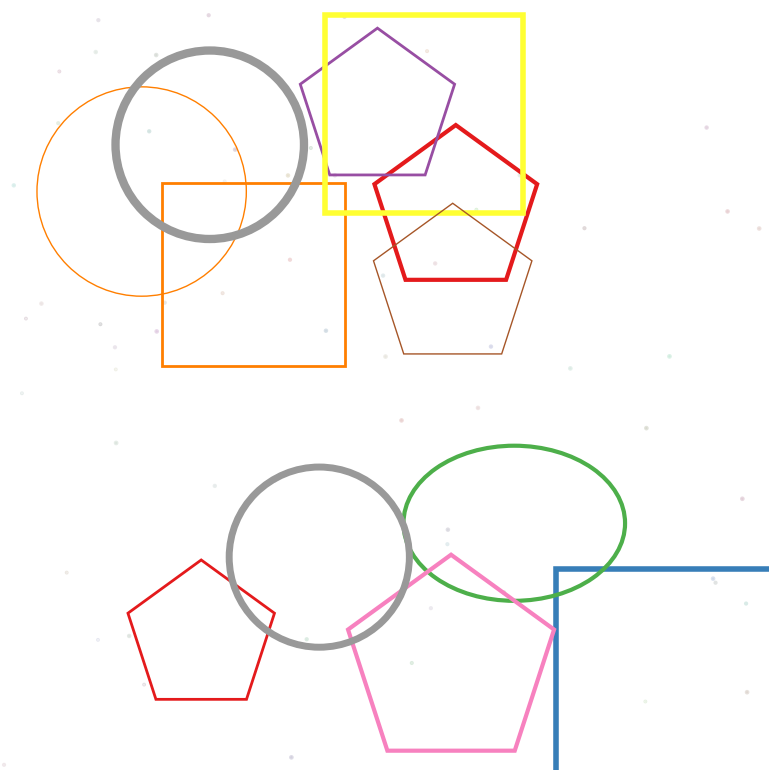[{"shape": "pentagon", "thickness": 1.5, "radius": 0.56, "center": [0.592, 0.726]}, {"shape": "pentagon", "thickness": 1, "radius": 0.5, "center": [0.261, 0.173]}, {"shape": "square", "thickness": 2, "radius": 0.73, "center": [0.868, 0.116]}, {"shape": "oval", "thickness": 1.5, "radius": 0.72, "center": [0.668, 0.32]}, {"shape": "pentagon", "thickness": 1, "radius": 0.53, "center": [0.49, 0.858]}, {"shape": "square", "thickness": 1, "radius": 0.59, "center": [0.329, 0.643]}, {"shape": "circle", "thickness": 0.5, "radius": 0.68, "center": [0.184, 0.751]}, {"shape": "square", "thickness": 2, "radius": 0.64, "center": [0.55, 0.852]}, {"shape": "pentagon", "thickness": 0.5, "radius": 0.54, "center": [0.588, 0.628]}, {"shape": "pentagon", "thickness": 1.5, "radius": 0.7, "center": [0.586, 0.139]}, {"shape": "circle", "thickness": 2.5, "radius": 0.58, "center": [0.415, 0.276]}, {"shape": "circle", "thickness": 3, "radius": 0.61, "center": [0.272, 0.812]}]